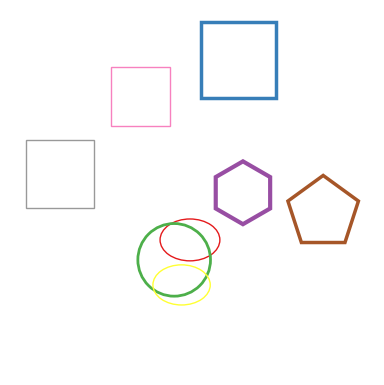[{"shape": "oval", "thickness": 1, "radius": 0.39, "center": [0.493, 0.377]}, {"shape": "square", "thickness": 2.5, "radius": 0.49, "center": [0.619, 0.844]}, {"shape": "circle", "thickness": 2, "radius": 0.47, "center": [0.452, 0.325]}, {"shape": "hexagon", "thickness": 3, "radius": 0.41, "center": [0.631, 0.499]}, {"shape": "oval", "thickness": 1, "radius": 0.37, "center": [0.472, 0.26]}, {"shape": "pentagon", "thickness": 2.5, "radius": 0.48, "center": [0.839, 0.448]}, {"shape": "square", "thickness": 1, "radius": 0.38, "center": [0.365, 0.749]}, {"shape": "square", "thickness": 1, "radius": 0.44, "center": [0.155, 0.549]}]